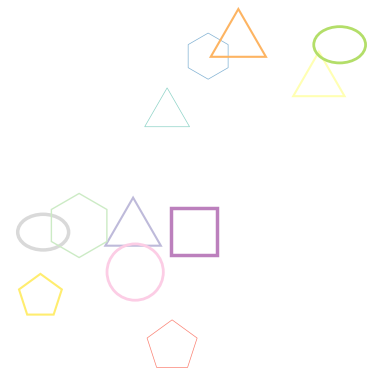[{"shape": "triangle", "thickness": 0.5, "radius": 0.34, "center": [0.434, 0.704]}, {"shape": "triangle", "thickness": 1.5, "radius": 0.38, "center": [0.828, 0.789]}, {"shape": "triangle", "thickness": 1.5, "radius": 0.42, "center": [0.346, 0.403]}, {"shape": "pentagon", "thickness": 0.5, "radius": 0.34, "center": [0.447, 0.101]}, {"shape": "hexagon", "thickness": 0.5, "radius": 0.3, "center": [0.541, 0.854]}, {"shape": "triangle", "thickness": 1.5, "radius": 0.41, "center": [0.619, 0.894]}, {"shape": "oval", "thickness": 2, "radius": 0.34, "center": [0.882, 0.884]}, {"shape": "circle", "thickness": 2, "radius": 0.37, "center": [0.351, 0.293]}, {"shape": "oval", "thickness": 2.5, "radius": 0.33, "center": [0.112, 0.397]}, {"shape": "square", "thickness": 2.5, "radius": 0.3, "center": [0.503, 0.399]}, {"shape": "hexagon", "thickness": 1, "radius": 0.42, "center": [0.206, 0.414]}, {"shape": "pentagon", "thickness": 1.5, "radius": 0.29, "center": [0.105, 0.23]}]